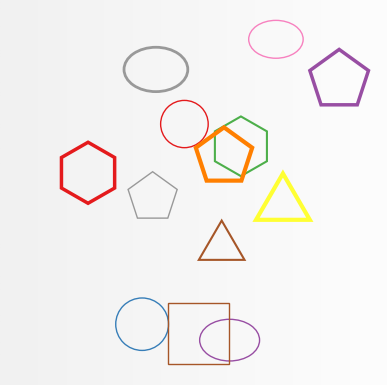[{"shape": "hexagon", "thickness": 2.5, "radius": 0.4, "center": [0.227, 0.551]}, {"shape": "circle", "thickness": 1, "radius": 0.31, "center": [0.476, 0.678]}, {"shape": "circle", "thickness": 1, "radius": 0.34, "center": [0.367, 0.158]}, {"shape": "hexagon", "thickness": 1.5, "radius": 0.39, "center": [0.622, 0.62]}, {"shape": "pentagon", "thickness": 2.5, "radius": 0.4, "center": [0.875, 0.792]}, {"shape": "oval", "thickness": 1, "radius": 0.39, "center": [0.593, 0.117]}, {"shape": "pentagon", "thickness": 3, "radius": 0.38, "center": [0.578, 0.593]}, {"shape": "triangle", "thickness": 3, "radius": 0.4, "center": [0.73, 0.469]}, {"shape": "triangle", "thickness": 1.5, "radius": 0.34, "center": [0.572, 0.359]}, {"shape": "square", "thickness": 1, "radius": 0.39, "center": [0.513, 0.133]}, {"shape": "oval", "thickness": 1, "radius": 0.35, "center": [0.712, 0.898]}, {"shape": "pentagon", "thickness": 1, "radius": 0.33, "center": [0.394, 0.487]}, {"shape": "oval", "thickness": 2, "radius": 0.41, "center": [0.402, 0.82]}]